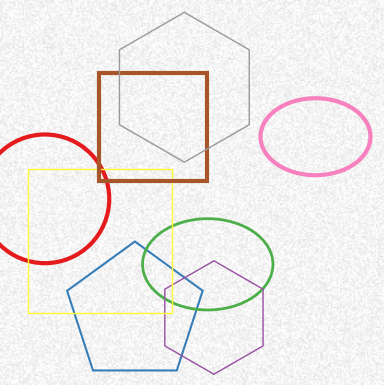[{"shape": "circle", "thickness": 3, "radius": 0.84, "center": [0.117, 0.484]}, {"shape": "pentagon", "thickness": 1.5, "radius": 0.93, "center": [0.35, 0.188]}, {"shape": "oval", "thickness": 2, "radius": 0.85, "center": [0.54, 0.313]}, {"shape": "hexagon", "thickness": 1, "radius": 0.74, "center": [0.556, 0.175]}, {"shape": "square", "thickness": 1, "radius": 0.94, "center": [0.259, 0.373]}, {"shape": "square", "thickness": 3, "radius": 0.7, "center": [0.397, 0.671]}, {"shape": "oval", "thickness": 3, "radius": 0.71, "center": [0.819, 0.645]}, {"shape": "hexagon", "thickness": 1, "radius": 0.97, "center": [0.479, 0.773]}]